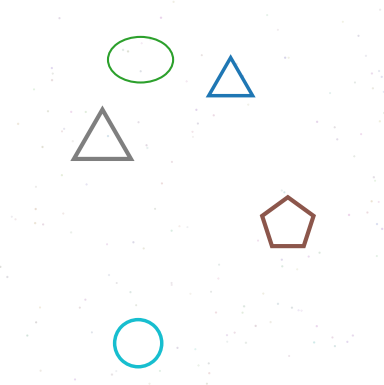[{"shape": "triangle", "thickness": 2.5, "radius": 0.33, "center": [0.599, 0.784]}, {"shape": "oval", "thickness": 1.5, "radius": 0.42, "center": [0.365, 0.845]}, {"shape": "pentagon", "thickness": 3, "radius": 0.35, "center": [0.748, 0.418]}, {"shape": "triangle", "thickness": 3, "radius": 0.43, "center": [0.266, 0.63]}, {"shape": "circle", "thickness": 2.5, "radius": 0.31, "center": [0.359, 0.109]}]